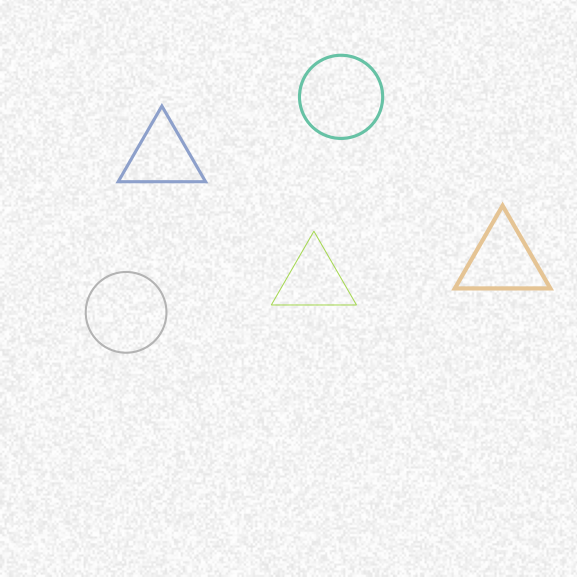[{"shape": "circle", "thickness": 1.5, "radius": 0.36, "center": [0.591, 0.831]}, {"shape": "triangle", "thickness": 1.5, "radius": 0.44, "center": [0.28, 0.728]}, {"shape": "triangle", "thickness": 0.5, "radius": 0.43, "center": [0.544, 0.514]}, {"shape": "triangle", "thickness": 2, "radius": 0.48, "center": [0.87, 0.547]}, {"shape": "circle", "thickness": 1, "radius": 0.35, "center": [0.218, 0.458]}]